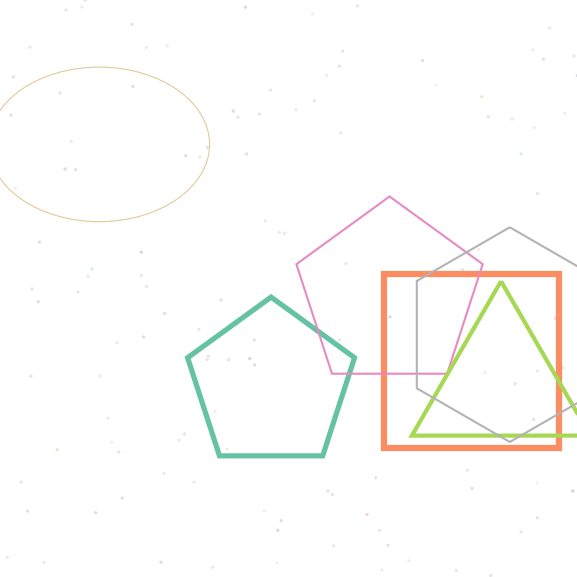[{"shape": "pentagon", "thickness": 2.5, "radius": 0.76, "center": [0.469, 0.333]}, {"shape": "square", "thickness": 3, "radius": 0.76, "center": [0.816, 0.374]}, {"shape": "pentagon", "thickness": 1, "radius": 0.85, "center": [0.675, 0.489]}, {"shape": "triangle", "thickness": 2, "radius": 0.89, "center": [0.868, 0.334]}, {"shape": "oval", "thickness": 0.5, "radius": 0.96, "center": [0.172, 0.749]}, {"shape": "hexagon", "thickness": 1, "radius": 0.93, "center": [0.883, 0.42]}]